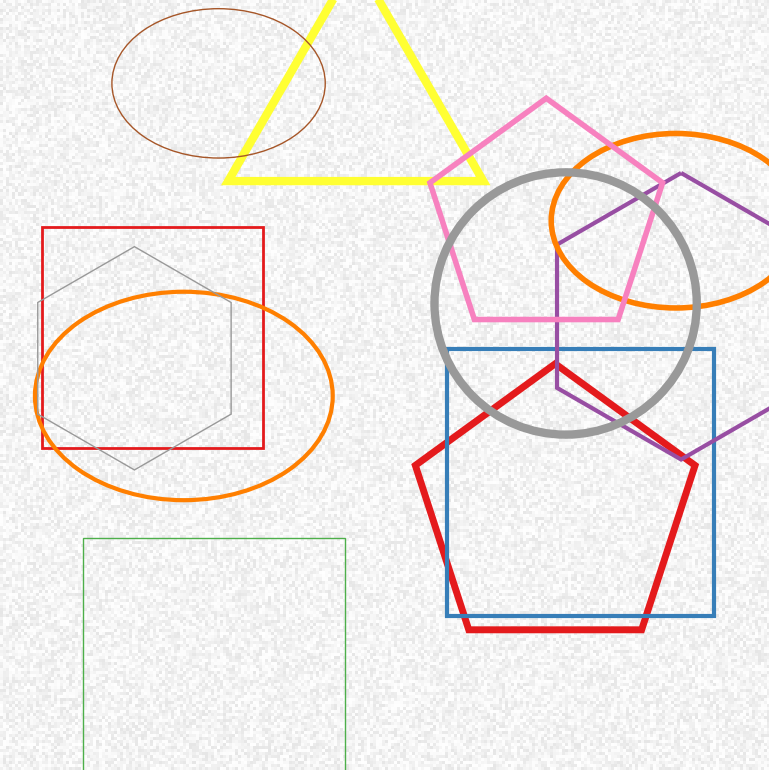[{"shape": "pentagon", "thickness": 2.5, "radius": 0.95, "center": [0.721, 0.337]}, {"shape": "square", "thickness": 1, "radius": 0.72, "center": [0.198, 0.562]}, {"shape": "square", "thickness": 1.5, "radius": 0.87, "center": [0.754, 0.374]}, {"shape": "square", "thickness": 0.5, "radius": 0.85, "center": [0.278, 0.131]}, {"shape": "hexagon", "thickness": 1.5, "radius": 0.93, "center": [0.885, 0.589]}, {"shape": "oval", "thickness": 1.5, "radius": 0.97, "center": [0.239, 0.486]}, {"shape": "oval", "thickness": 2, "radius": 0.81, "center": [0.878, 0.713]}, {"shape": "triangle", "thickness": 3, "radius": 0.96, "center": [0.462, 0.86]}, {"shape": "oval", "thickness": 0.5, "radius": 0.69, "center": [0.284, 0.892]}, {"shape": "pentagon", "thickness": 2, "radius": 0.79, "center": [0.709, 0.714]}, {"shape": "circle", "thickness": 3, "radius": 0.85, "center": [0.735, 0.606]}, {"shape": "hexagon", "thickness": 0.5, "radius": 0.72, "center": [0.175, 0.535]}]